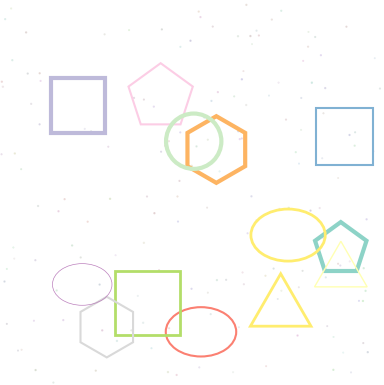[{"shape": "pentagon", "thickness": 3, "radius": 0.35, "center": [0.885, 0.353]}, {"shape": "triangle", "thickness": 1, "radius": 0.39, "center": [0.885, 0.294]}, {"shape": "square", "thickness": 3, "radius": 0.35, "center": [0.202, 0.726]}, {"shape": "oval", "thickness": 1.5, "radius": 0.46, "center": [0.522, 0.138]}, {"shape": "square", "thickness": 1.5, "radius": 0.37, "center": [0.894, 0.645]}, {"shape": "hexagon", "thickness": 3, "radius": 0.43, "center": [0.562, 0.612]}, {"shape": "square", "thickness": 2, "radius": 0.42, "center": [0.383, 0.213]}, {"shape": "pentagon", "thickness": 1.5, "radius": 0.44, "center": [0.417, 0.748]}, {"shape": "hexagon", "thickness": 1.5, "radius": 0.39, "center": [0.277, 0.15]}, {"shape": "oval", "thickness": 0.5, "radius": 0.39, "center": [0.214, 0.261]}, {"shape": "circle", "thickness": 3, "radius": 0.36, "center": [0.503, 0.633]}, {"shape": "oval", "thickness": 2, "radius": 0.48, "center": [0.748, 0.389]}, {"shape": "triangle", "thickness": 2, "radius": 0.45, "center": [0.729, 0.198]}]